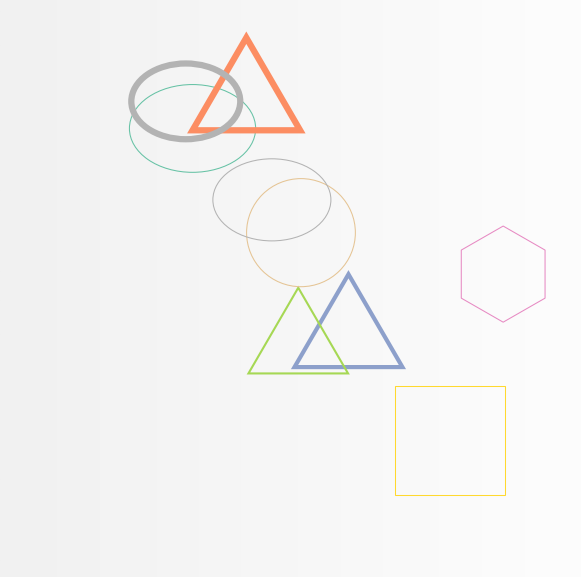[{"shape": "oval", "thickness": 0.5, "radius": 0.54, "center": [0.331, 0.777]}, {"shape": "triangle", "thickness": 3, "radius": 0.53, "center": [0.424, 0.827]}, {"shape": "triangle", "thickness": 2, "radius": 0.54, "center": [0.6, 0.417]}, {"shape": "hexagon", "thickness": 0.5, "radius": 0.42, "center": [0.866, 0.524]}, {"shape": "triangle", "thickness": 1, "radius": 0.49, "center": [0.513, 0.402]}, {"shape": "square", "thickness": 0.5, "radius": 0.47, "center": [0.774, 0.236]}, {"shape": "circle", "thickness": 0.5, "radius": 0.47, "center": [0.518, 0.596]}, {"shape": "oval", "thickness": 0.5, "radius": 0.51, "center": [0.468, 0.653]}, {"shape": "oval", "thickness": 3, "radius": 0.47, "center": [0.32, 0.824]}]